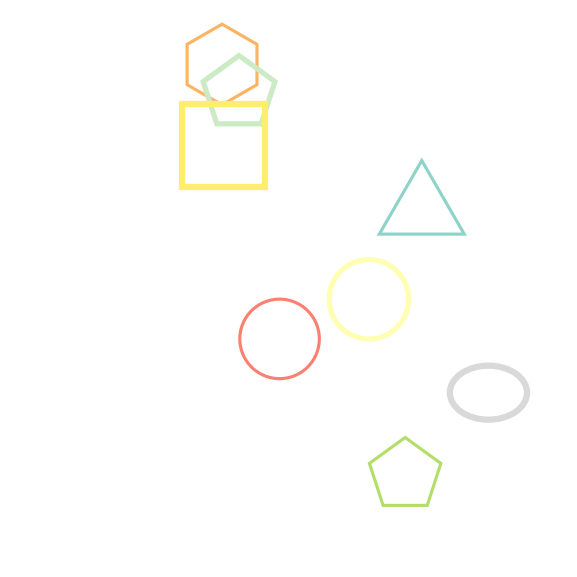[{"shape": "triangle", "thickness": 1.5, "radius": 0.42, "center": [0.73, 0.636]}, {"shape": "circle", "thickness": 2.5, "radius": 0.34, "center": [0.639, 0.481]}, {"shape": "circle", "thickness": 1.5, "radius": 0.34, "center": [0.484, 0.412]}, {"shape": "hexagon", "thickness": 1.5, "radius": 0.35, "center": [0.385, 0.887]}, {"shape": "pentagon", "thickness": 1.5, "radius": 0.33, "center": [0.702, 0.177]}, {"shape": "oval", "thickness": 3, "radius": 0.33, "center": [0.846, 0.319]}, {"shape": "pentagon", "thickness": 2.5, "radius": 0.33, "center": [0.414, 0.838]}, {"shape": "square", "thickness": 3, "radius": 0.36, "center": [0.388, 0.747]}]